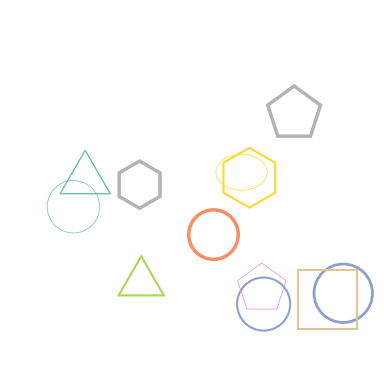[{"shape": "circle", "thickness": 0.5, "radius": 0.34, "center": [0.191, 0.463]}, {"shape": "triangle", "thickness": 1, "radius": 0.38, "center": [0.221, 0.534]}, {"shape": "circle", "thickness": 2.5, "radius": 0.32, "center": [0.555, 0.391]}, {"shape": "circle", "thickness": 1.5, "radius": 0.34, "center": [0.685, 0.21]}, {"shape": "circle", "thickness": 2, "radius": 0.38, "center": [0.891, 0.238]}, {"shape": "pentagon", "thickness": 0.5, "radius": 0.33, "center": [0.68, 0.251]}, {"shape": "triangle", "thickness": 1.5, "radius": 0.34, "center": [0.367, 0.267]}, {"shape": "hexagon", "thickness": 1.5, "radius": 0.39, "center": [0.648, 0.538]}, {"shape": "oval", "thickness": 0.5, "radius": 0.33, "center": [0.627, 0.552]}, {"shape": "square", "thickness": 1.5, "radius": 0.38, "center": [0.851, 0.222]}, {"shape": "hexagon", "thickness": 2.5, "radius": 0.31, "center": [0.363, 0.52]}, {"shape": "pentagon", "thickness": 2.5, "radius": 0.36, "center": [0.764, 0.705]}]